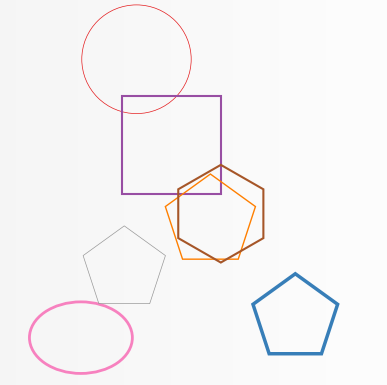[{"shape": "circle", "thickness": 0.5, "radius": 0.71, "center": [0.352, 0.846]}, {"shape": "pentagon", "thickness": 2.5, "radius": 0.57, "center": [0.762, 0.174]}, {"shape": "square", "thickness": 1.5, "radius": 0.64, "center": [0.443, 0.624]}, {"shape": "pentagon", "thickness": 1, "radius": 0.61, "center": [0.543, 0.426]}, {"shape": "hexagon", "thickness": 1.5, "radius": 0.63, "center": [0.57, 0.445]}, {"shape": "oval", "thickness": 2, "radius": 0.66, "center": [0.209, 0.123]}, {"shape": "pentagon", "thickness": 0.5, "radius": 0.56, "center": [0.321, 0.302]}]